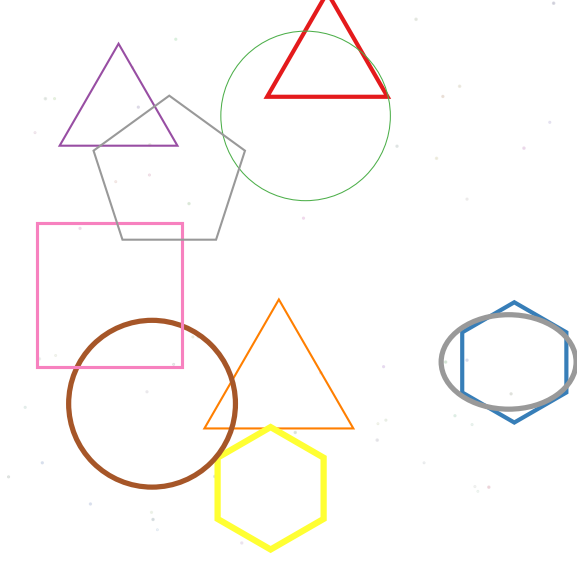[{"shape": "triangle", "thickness": 2, "radius": 0.6, "center": [0.567, 0.892]}, {"shape": "hexagon", "thickness": 2, "radius": 0.52, "center": [0.891, 0.372]}, {"shape": "circle", "thickness": 0.5, "radius": 0.73, "center": [0.529, 0.798]}, {"shape": "triangle", "thickness": 1, "radius": 0.59, "center": [0.205, 0.806]}, {"shape": "triangle", "thickness": 1, "radius": 0.74, "center": [0.483, 0.332]}, {"shape": "hexagon", "thickness": 3, "radius": 0.53, "center": [0.469, 0.154]}, {"shape": "circle", "thickness": 2.5, "radius": 0.72, "center": [0.263, 0.3]}, {"shape": "square", "thickness": 1.5, "radius": 0.62, "center": [0.19, 0.488]}, {"shape": "pentagon", "thickness": 1, "radius": 0.69, "center": [0.293, 0.696]}, {"shape": "oval", "thickness": 2.5, "radius": 0.58, "center": [0.881, 0.372]}]